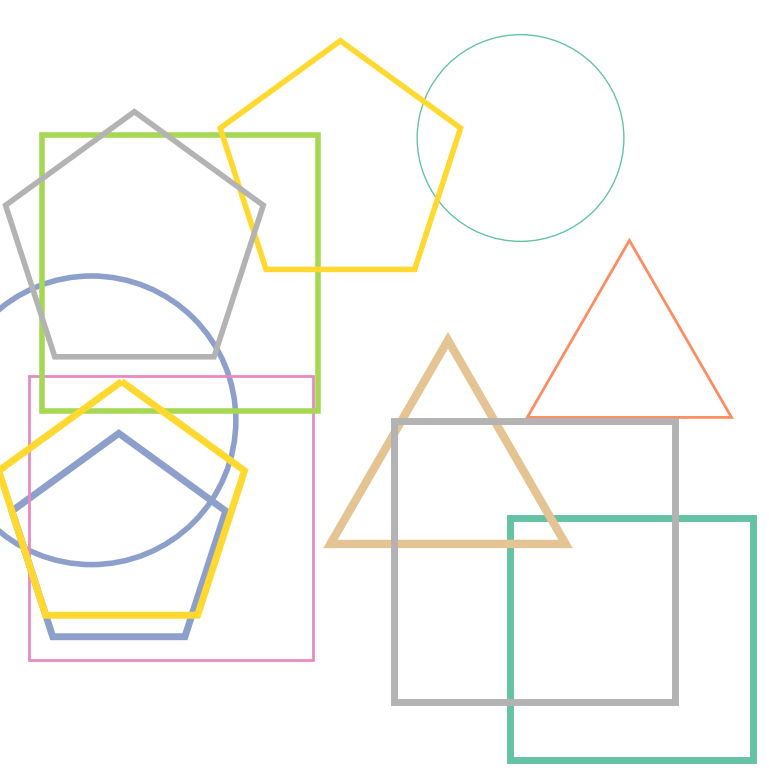[{"shape": "circle", "thickness": 0.5, "radius": 0.67, "center": [0.676, 0.821]}, {"shape": "square", "thickness": 2.5, "radius": 0.79, "center": [0.82, 0.17]}, {"shape": "triangle", "thickness": 1, "radius": 0.77, "center": [0.817, 0.535]}, {"shape": "circle", "thickness": 2, "radius": 0.94, "center": [0.119, 0.454]}, {"shape": "pentagon", "thickness": 2.5, "radius": 0.73, "center": [0.154, 0.291]}, {"shape": "square", "thickness": 1, "radius": 0.92, "center": [0.222, 0.327]}, {"shape": "square", "thickness": 2, "radius": 0.9, "center": [0.234, 0.646]}, {"shape": "pentagon", "thickness": 2.5, "radius": 0.84, "center": [0.158, 0.337]}, {"shape": "pentagon", "thickness": 2, "radius": 0.82, "center": [0.442, 0.783]}, {"shape": "triangle", "thickness": 3, "radius": 0.88, "center": [0.582, 0.382]}, {"shape": "pentagon", "thickness": 2, "radius": 0.88, "center": [0.175, 0.679]}, {"shape": "square", "thickness": 2.5, "radius": 0.91, "center": [0.694, 0.271]}]